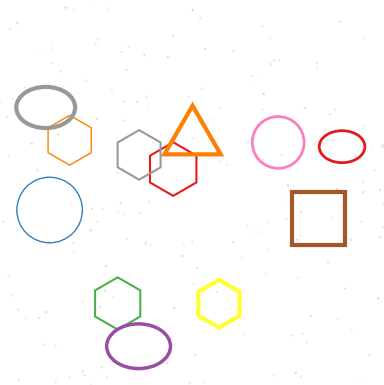[{"shape": "hexagon", "thickness": 1.5, "radius": 0.35, "center": [0.45, 0.561]}, {"shape": "oval", "thickness": 2, "radius": 0.3, "center": [0.888, 0.619]}, {"shape": "circle", "thickness": 1, "radius": 0.43, "center": [0.129, 0.454]}, {"shape": "hexagon", "thickness": 1.5, "radius": 0.34, "center": [0.306, 0.212]}, {"shape": "oval", "thickness": 2.5, "radius": 0.41, "center": [0.36, 0.101]}, {"shape": "hexagon", "thickness": 1, "radius": 0.32, "center": [0.181, 0.636]}, {"shape": "triangle", "thickness": 3, "radius": 0.42, "center": [0.5, 0.641]}, {"shape": "hexagon", "thickness": 3, "radius": 0.31, "center": [0.569, 0.211]}, {"shape": "square", "thickness": 3, "radius": 0.35, "center": [0.828, 0.432]}, {"shape": "circle", "thickness": 2, "radius": 0.34, "center": [0.723, 0.63]}, {"shape": "hexagon", "thickness": 1.5, "radius": 0.32, "center": [0.361, 0.598]}, {"shape": "oval", "thickness": 3, "radius": 0.38, "center": [0.119, 0.721]}]